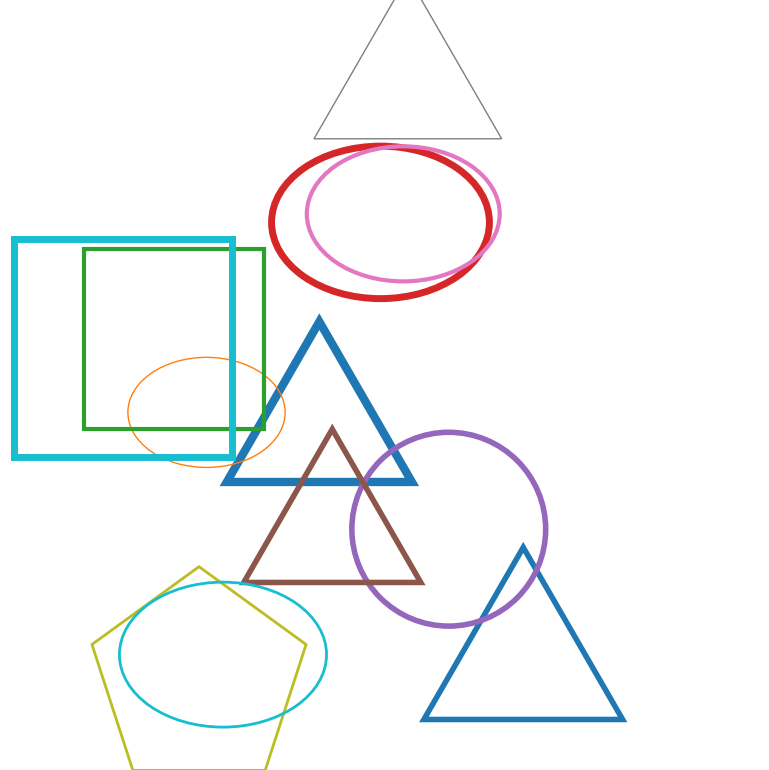[{"shape": "triangle", "thickness": 2, "radius": 0.74, "center": [0.68, 0.14]}, {"shape": "triangle", "thickness": 3, "radius": 0.69, "center": [0.415, 0.443]}, {"shape": "oval", "thickness": 0.5, "radius": 0.51, "center": [0.268, 0.464]}, {"shape": "square", "thickness": 1.5, "radius": 0.58, "center": [0.226, 0.56]}, {"shape": "oval", "thickness": 2.5, "radius": 0.71, "center": [0.494, 0.711]}, {"shape": "circle", "thickness": 2, "radius": 0.63, "center": [0.583, 0.313]}, {"shape": "triangle", "thickness": 2, "radius": 0.66, "center": [0.432, 0.31]}, {"shape": "oval", "thickness": 1.5, "radius": 0.63, "center": [0.524, 0.722]}, {"shape": "triangle", "thickness": 0.5, "radius": 0.7, "center": [0.53, 0.89]}, {"shape": "pentagon", "thickness": 1, "radius": 0.73, "center": [0.258, 0.118]}, {"shape": "square", "thickness": 2.5, "radius": 0.71, "center": [0.16, 0.548]}, {"shape": "oval", "thickness": 1, "radius": 0.67, "center": [0.29, 0.15]}]